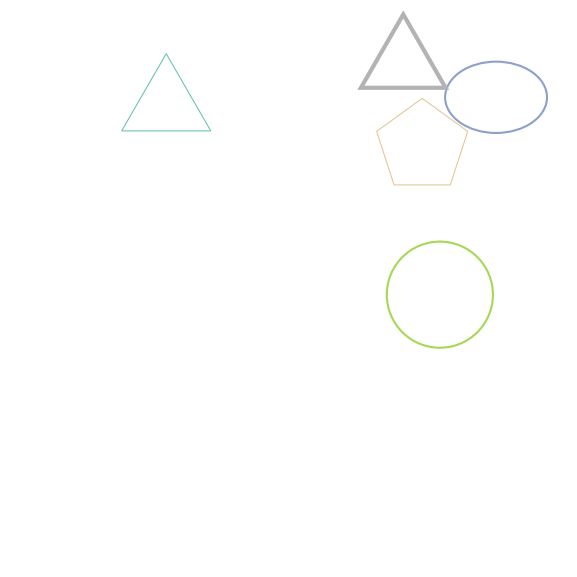[{"shape": "triangle", "thickness": 0.5, "radius": 0.45, "center": [0.288, 0.817]}, {"shape": "oval", "thickness": 1, "radius": 0.44, "center": [0.859, 0.831]}, {"shape": "circle", "thickness": 1, "radius": 0.46, "center": [0.762, 0.489]}, {"shape": "pentagon", "thickness": 0.5, "radius": 0.41, "center": [0.731, 0.746]}, {"shape": "triangle", "thickness": 2, "radius": 0.42, "center": [0.698, 0.889]}]